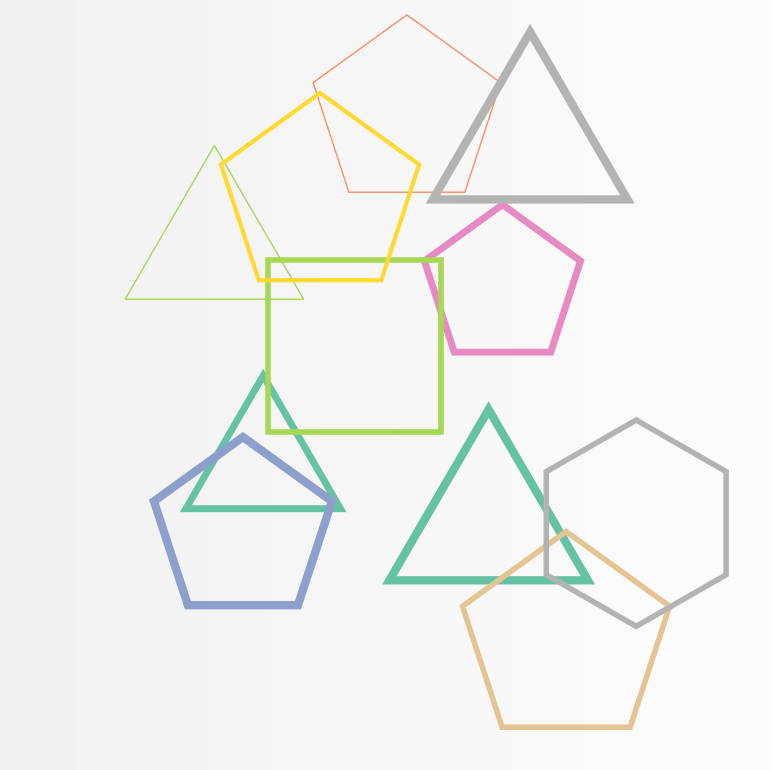[{"shape": "triangle", "thickness": 3, "radius": 0.74, "center": [0.63, 0.32]}, {"shape": "triangle", "thickness": 2.5, "radius": 0.58, "center": [0.34, 0.397]}, {"shape": "pentagon", "thickness": 0.5, "radius": 0.64, "center": [0.525, 0.853]}, {"shape": "pentagon", "thickness": 3, "radius": 0.6, "center": [0.313, 0.312]}, {"shape": "pentagon", "thickness": 2.5, "radius": 0.53, "center": [0.648, 0.628]}, {"shape": "triangle", "thickness": 0.5, "radius": 0.67, "center": [0.277, 0.678]}, {"shape": "square", "thickness": 2, "radius": 0.56, "center": [0.458, 0.551]}, {"shape": "pentagon", "thickness": 1.5, "radius": 0.67, "center": [0.413, 0.745]}, {"shape": "pentagon", "thickness": 2, "radius": 0.7, "center": [0.73, 0.169]}, {"shape": "hexagon", "thickness": 2, "radius": 0.67, "center": [0.821, 0.321]}, {"shape": "triangle", "thickness": 3, "radius": 0.72, "center": [0.684, 0.813]}]